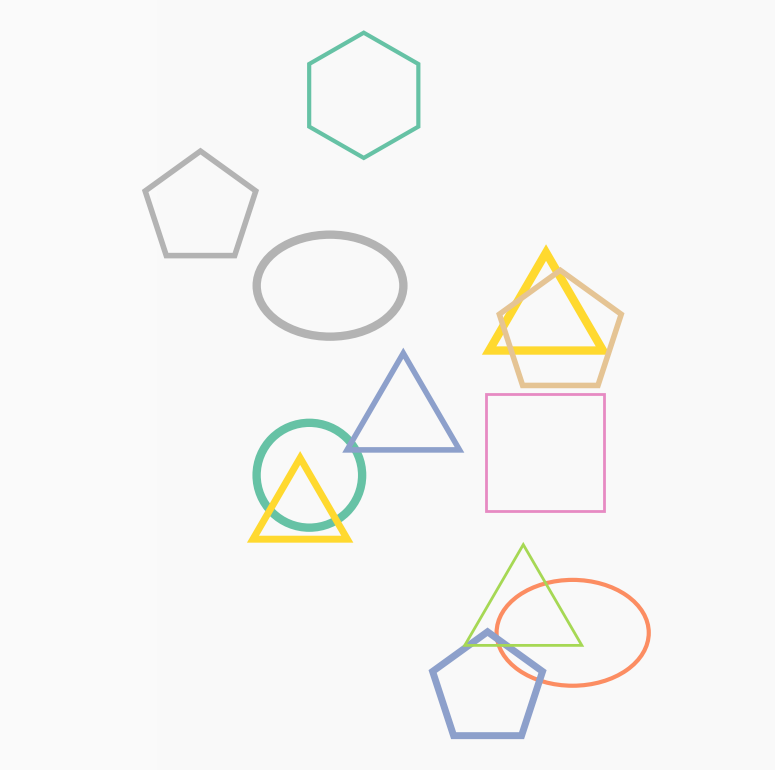[{"shape": "circle", "thickness": 3, "radius": 0.34, "center": [0.399, 0.383]}, {"shape": "hexagon", "thickness": 1.5, "radius": 0.41, "center": [0.469, 0.876]}, {"shape": "oval", "thickness": 1.5, "radius": 0.49, "center": [0.739, 0.178]}, {"shape": "triangle", "thickness": 2, "radius": 0.42, "center": [0.52, 0.458]}, {"shape": "pentagon", "thickness": 2.5, "radius": 0.37, "center": [0.629, 0.105]}, {"shape": "square", "thickness": 1, "radius": 0.38, "center": [0.703, 0.413]}, {"shape": "triangle", "thickness": 1, "radius": 0.44, "center": [0.675, 0.205]}, {"shape": "triangle", "thickness": 2.5, "radius": 0.35, "center": [0.387, 0.335]}, {"shape": "triangle", "thickness": 3, "radius": 0.42, "center": [0.705, 0.587]}, {"shape": "pentagon", "thickness": 2, "radius": 0.41, "center": [0.723, 0.566]}, {"shape": "pentagon", "thickness": 2, "radius": 0.38, "center": [0.259, 0.729]}, {"shape": "oval", "thickness": 3, "radius": 0.47, "center": [0.426, 0.629]}]